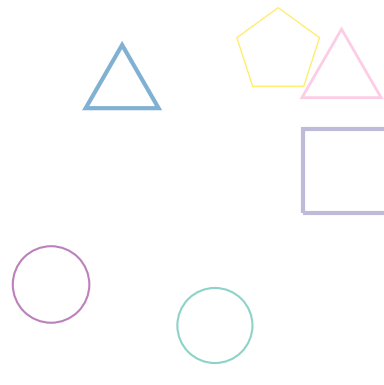[{"shape": "circle", "thickness": 1.5, "radius": 0.49, "center": [0.558, 0.155]}, {"shape": "square", "thickness": 3, "radius": 0.54, "center": [0.895, 0.556]}, {"shape": "triangle", "thickness": 3, "radius": 0.55, "center": [0.317, 0.774]}, {"shape": "triangle", "thickness": 2, "radius": 0.59, "center": [0.887, 0.806]}, {"shape": "circle", "thickness": 1.5, "radius": 0.5, "center": [0.133, 0.261]}, {"shape": "pentagon", "thickness": 1, "radius": 0.56, "center": [0.723, 0.867]}]